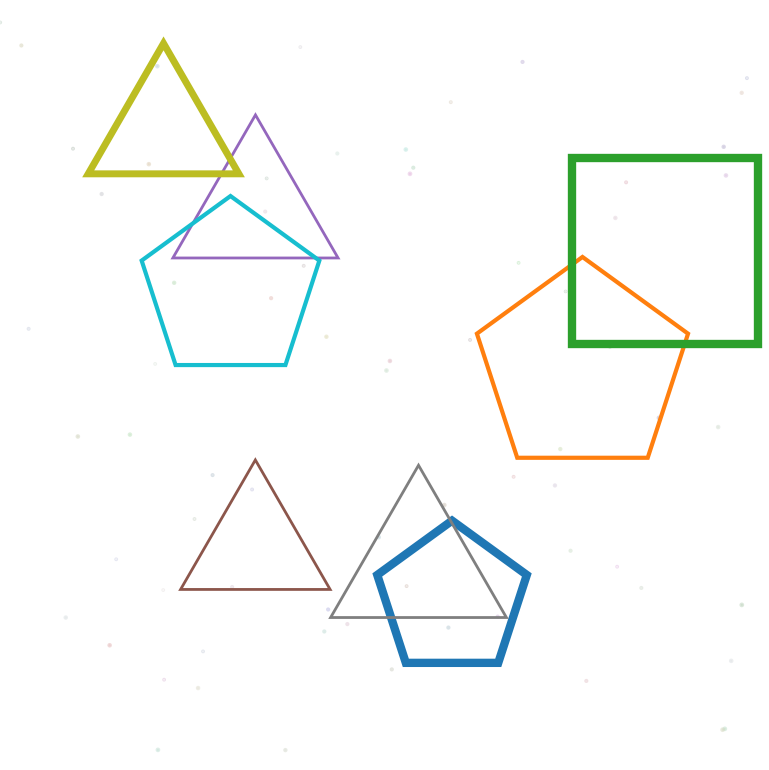[{"shape": "pentagon", "thickness": 3, "radius": 0.51, "center": [0.587, 0.222]}, {"shape": "pentagon", "thickness": 1.5, "radius": 0.72, "center": [0.756, 0.522]}, {"shape": "square", "thickness": 3, "radius": 0.6, "center": [0.863, 0.674]}, {"shape": "triangle", "thickness": 1, "radius": 0.62, "center": [0.332, 0.727]}, {"shape": "triangle", "thickness": 1, "radius": 0.56, "center": [0.332, 0.291]}, {"shape": "triangle", "thickness": 1, "radius": 0.66, "center": [0.544, 0.264]}, {"shape": "triangle", "thickness": 2.5, "radius": 0.56, "center": [0.212, 0.831]}, {"shape": "pentagon", "thickness": 1.5, "radius": 0.61, "center": [0.299, 0.624]}]